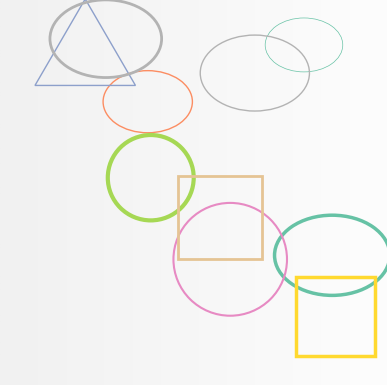[{"shape": "oval", "thickness": 2.5, "radius": 0.74, "center": [0.857, 0.337]}, {"shape": "oval", "thickness": 0.5, "radius": 0.5, "center": [0.784, 0.883]}, {"shape": "oval", "thickness": 1, "radius": 0.58, "center": [0.381, 0.736]}, {"shape": "triangle", "thickness": 1, "radius": 0.75, "center": [0.22, 0.853]}, {"shape": "circle", "thickness": 1.5, "radius": 0.73, "center": [0.594, 0.326]}, {"shape": "circle", "thickness": 3, "radius": 0.55, "center": [0.389, 0.538]}, {"shape": "square", "thickness": 2.5, "radius": 0.51, "center": [0.866, 0.177]}, {"shape": "square", "thickness": 2, "radius": 0.54, "center": [0.568, 0.436]}, {"shape": "oval", "thickness": 2, "radius": 0.72, "center": [0.273, 0.899]}, {"shape": "oval", "thickness": 1, "radius": 0.7, "center": [0.658, 0.81]}]